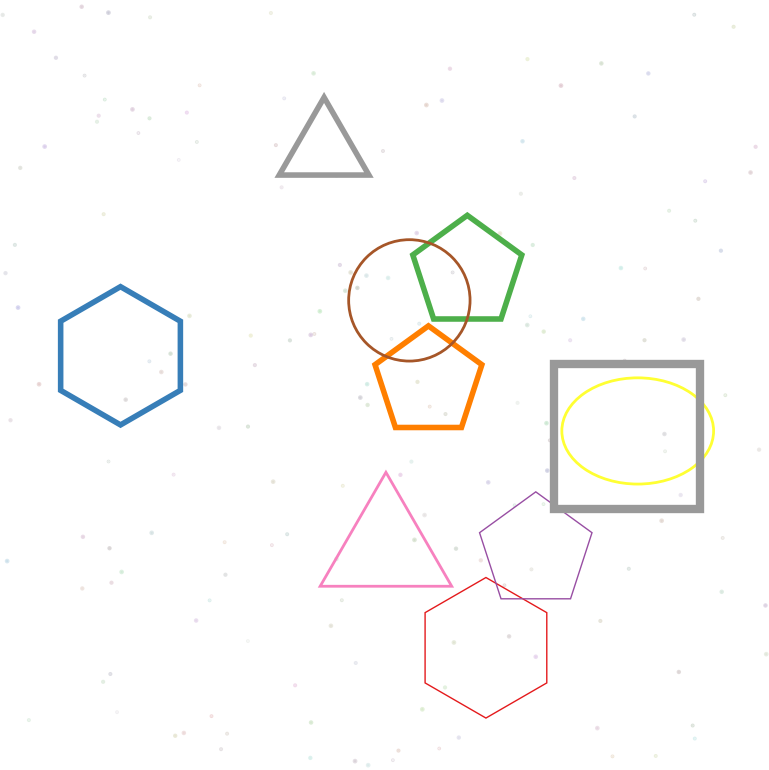[{"shape": "hexagon", "thickness": 0.5, "radius": 0.46, "center": [0.631, 0.159]}, {"shape": "hexagon", "thickness": 2, "radius": 0.45, "center": [0.157, 0.538]}, {"shape": "pentagon", "thickness": 2, "radius": 0.37, "center": [0.607, 0.646]}, {"shape": "pentagon", "thickness": 0.5, "radius": 0.38, "center": [0.696, 0.284]}, {"shape": "pentagon", "thickness": 2, "radius": 0.36, "center": [0.556, 0.504]}, {"shape": "oval", "thickness": 1, "radius": 0.49, "center": [0.828, 0.44]}, {"shape": "circle", "thickness": 1, "radius": 0.39, "center": [0.532, 0.61]}, {"shape": "triangle", "thickness": 1, "radius": 0.49, "center": [0.501, 0.288]}, {"shape": "triangle", "thickness": 2, "radius": 0.34, "center": [0.421, 0.806]}, {"shape": "square", "thickness": 3, "radius": 0.47, "center": [0.814, 0.433]}]